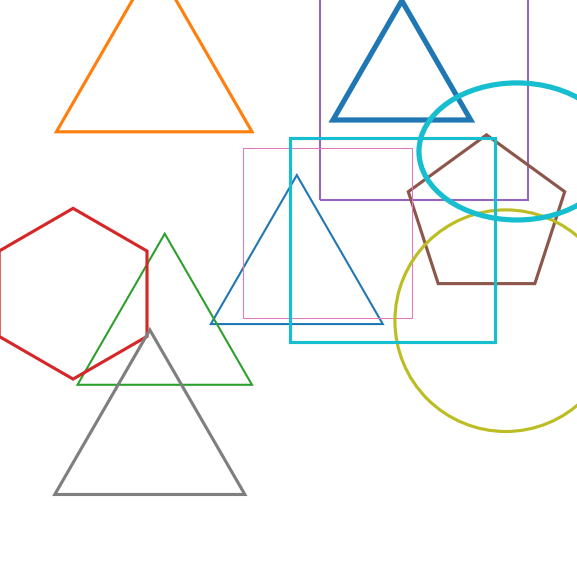[{"shape": "triangle", "thickness": 2.5, "radius": 0.69, "center": [0.696, 0.86]}, {"shape": "triangle", "thickness": 1, "radius": 0.86, "center": [0.514, 0.524]}, {"shape": "triangle", "thickness": 1.5, "radius": 0.98, "center": [0.267, 0.869]}, {"shape": "triangle", "thickness": 1, "radius": 0.87, "center": [0.285, 0.42]}, {"shape": "hexagon", "thickness": 1.5, "radius": 0.74, "center": [0.127, 0.491]}, {"shape": "square", "thickness": 1, "radius": 0.9, "center": [0.734, 0.833]}, {"shape": "pentagon", "thickness": 1.5, "radius": 0.71, "center": [0.842, 0.623]}, {"shape": "square", "thickness": 0.5, "radius": 0.74, "center": [0.567, 0.596]}, {"shape": "triangle", "thickness": 1.5, "radius": 0.95, "center": [0.259, 0.238]}, {"shape": "circle", "thickness": 1.5, "radius": 0.96, "center": [0.876, 0.444]}, {"shape": "square", "thickness": 1.5, "radius": 0.89, "center": [0.68, 0.584]}, {"shape": "oval", "thickness": 2.5, "radius": 0.85, "center": [0.895, 0.737]}]